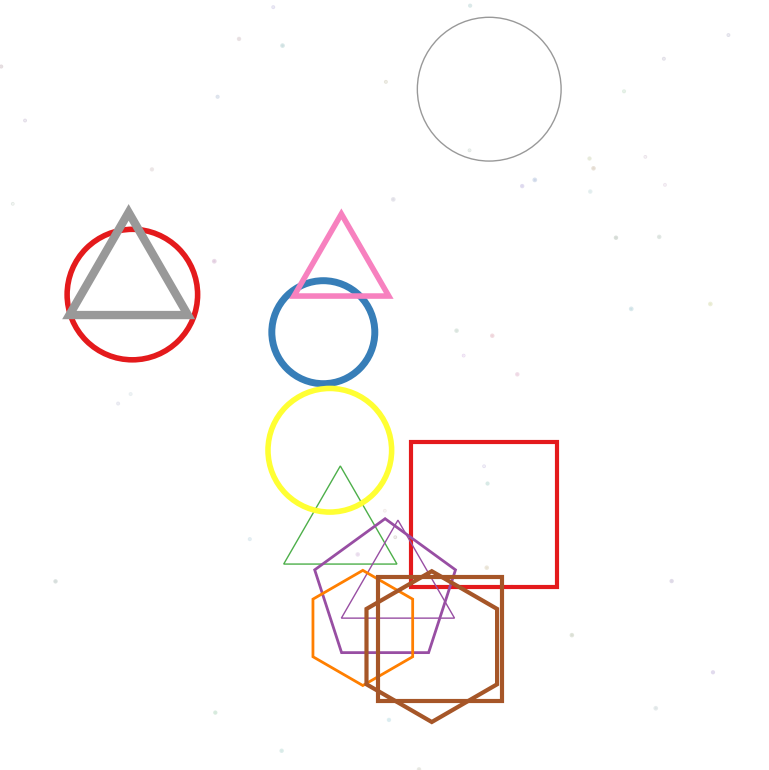[{"shape": "circle", "thickness": 2, "radius": 0.42, "center": [0.172, 0.617]}, {"shape": "square", "thickness": 1.5, "radius": 0.47, "center": [0.628, 0.332]}, {"shape": "circle", "thickness": 2.5, "radius": 0.33, "center": [0.42, 0.569]}, {"shape": "triangle", "thickness": 0.5, "radius": 0.42, "center": [0.442, 0.31]}, {"shape": "triangle", "thickness": 0.5, "radius": 0.42, "center": [0.517, 0.24]}, {"shape": "pentagon", "thickness": 1, "radius": 0.48, "center": [0.5, 0.23]}, {"shape": "hexagon", "thickness": 1, "radius": 0.37, "center": [0.471, 0.184]}, {"shape": "circle", "thickness": 2, "radius": 0.4, "center": [0.428, 0.415]}, {"shape": "hexagon", "thickness": 1.5, "radius": 0.49, "center": [0.561, 0.16]}, {"shape": "square", "thickness": 1.5, "radius": 0.4, "center": [0.571, 0.17]}, {"shape": "triangle", "thickness": 2, "radius": 0.36, "center": [0.443, 0.651]}, {"shape": "triangle", "thickness": 3, "radius": 0.44, "center": [0.167, 0.635]}, {"shape": "circle", "thickness": 0.5, "radius": 0.47, "center": [0.635, 0.884]}]